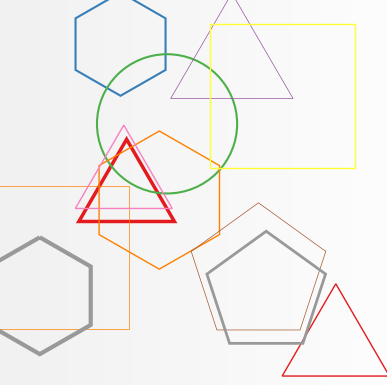[{"shape": "triangle", "thickness": 2.5, "radius": 0.71, "center": [0.327, 0.496]}, {"shape": "triangle", "thickness": 1, "radius": 0.8, "center": [0.867, 0.103]}, {"shape": "hexagon", "thickness": 1.5, "radius": 0.67, "center": [0.311, 0.885]}, {"shape": "circle", "thickness": 1.5, "radius": 0.9, "center": [0.431, 0.678]}, {"shape": "triangle", "thickness": 0.5, "radius": 0.91, "center": [0.598, 0.835]}, {"shape": "hexagon", "thickness": 1, "radius": 0.9, "center": [0.411, 0.48]}, {"shape": "square", "thickness": 0.5, "radius": 0.93, "center": [0.148, 0.331]}, {"shape": "square", "thickness": 1, "radius": 0.94, "center": [0.729, 0.75]}, {"shape": "pentagon", "thickness": 0.5, "radius": 0.91, "center": [0.667, 0.291]}, {"shape": "triangle", "thickness": 1, "radius": 0.72, "center": [0.319, 0.531]}, {"shape": "pentagon", "thickness": 2, "radius": 0.8, "center": [0.687, 0.238]}, {"shape": "hexagon", "thickness": 3, "radius": 0.76, "center": [0.103, 0.232]}]